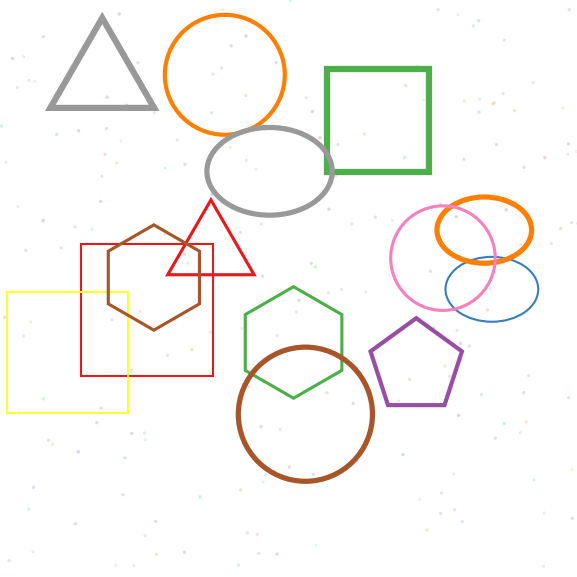[{"shape": "square", "thickness": 1, "radius": 0.57, "center": [0.254, 0.463]}, {"shape": "triangle", "thickness": 1.5, "radius": 0.43, "center": [0.365, 0.567]}, {"shape": "oval", "thickness": 1, "radius": 0.4, "center": [0.852, 0.498]}, {"shape": "square", "thickness": 3, "radius": 0.44, "center": [0.655, 0.79]}, {"shape": "hexagon", "thickness": 1.5, "radius": 0.48, "center": [0.508, 0.406]}, {"shape": "pentagon", "thickness": 2, "radius": 0.42, "center": [0.721, 0.365]}, {"shape": "circle", "thickness": 2, "radius": 0.52, "center": [0.389, 0.87]}, {"shape": "oval", "thickness": 2.5, "radius": 0.41, "center": [0.839, 0.601]}, {"shape": "square", "thickness": 1, "radius": 0.52, "center": [0.117, 0.389]}, {"shape": "hexagon", "thickness": 1.5, "radius": 0.46, "center": [0.266, 0.519]}, {"shape": "circle", "thickness": 2.5, "radius": 0.58, "center": [0.529, 0.282]}, {"shape": "circle", "thickness": 1.5, "radius": 0.45, "center": [0.767, 0.552]}, {"shape": "oval", "thickness": 2.5, "radius": 0.54, "center": [0.467, 0.702]}, {"shape": "triangle", "thickness": 3, "radius": 0.52, "center": [0.177, 0.864]}]